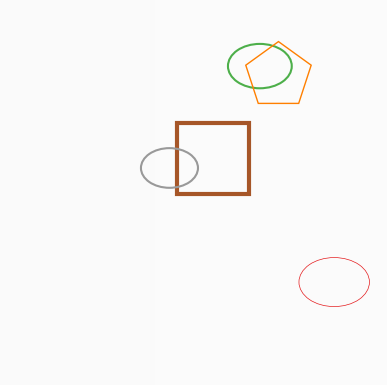[{"shape": "oval", "thickness": 0.5, "radius": 0.45, "center": [0.862, 0.267]}, {"shape": "oval", "thickness": 1.5, "radius": 0.41, "center": [0.671, 0.828]}, {"shape": "pentagon", "thickness": 1, "radius": 0.44, "center": [0.719, 0.803]}, {"shape": "square", "thickness": 3, "radius": 0.46, "center": [0.55, 0.589]}, {"shape": "oval", "thickness": 1.5, "radius": 0.37, "center": [0.437, 0.564]}]